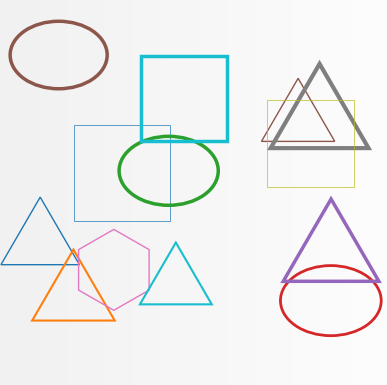[{"shape": "triangle", "thickness": 1, "radius": 0.58, "center": [0.104, 0.371]}, {"shape": "square", "thickness": 0.5, "radius": 0.62, "center": [0.314, 0.55]}, {"shape": "triangle", "thickness": 1.5, "radius": 0.61, "center": [0.19, 0.229]}, {"shape": "oval", "thickness": 2.5, "radius": 0.64, "center": [0.435, 0.556]}, {"shape": "oval", "thickness": 2, "radius": 0.65, "center": [0.854, 0.219]}, {"shape": "triangle", "thickness": 2.5, "radius": 0.71, "center": [0.854, 0.341]}, {"shape": "oval", "thickness": 2.5, "radius": 0.63, "center": [0.151, 0.857]}, {"shape": "triangle", "thickness": 1, "radius": 0.55, "center": [0.769, 0.687]}, {"shape": "hexagon", "thickness": 1, "radius": 0.53, "center": [0.294, 0.299]}, {"shape": "triangle", "thickness": 3, "radius": 0.73, "center": [0.825, 0.688]}, {"shape": "square", "thickness": 0.5, "radius": 0.56, "center": [0.801, 0.628]}, {"shape": "square", "thickness": 2.5, "radius": 0.55, "center": [0.475, 0.744]}, {"shape": "triangle", "thickness": 1.5, "radius": 0.54, "center": [0.454, 0.263]}]